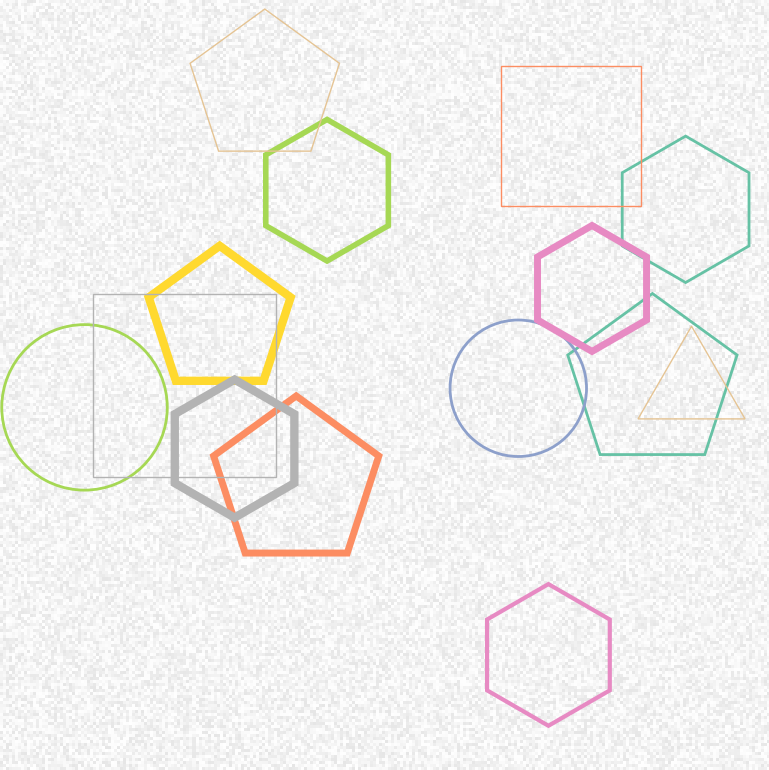[{"shape": "hexagon", "thickness": 1, "radius": 0.48, "center": [0.89, 0.728]}, {"shape": "pentagon", "thickness": 1, "radius": 0.58, "center": [0.847, 0.503]}, {"shape": "square", "thickness": 0.5, "radius": 0.45, "center": [0.741, 0.824]}, {"shape": "pentagon", "thickness": 2.5, "radius": 0.56, "center": [0.385, 0.373]}, {"shape": "circle", "thickness": 1, "radius": 0.44, "center": [0.673, 0.496]}, {"shape": "hexagon", "thickness": 1.5, "radius": 0.46, "center": [0.712, 0.149]}, {"shape": "hexagon", "thickness": 2.5, "radius": 0.41, "center": [0.769, 0.625]}, {"shape": "circle", "thickness": 1, "radius": 0.54, "center": [0.11, 0.471]}, {"shape": "hexagon", "thickness": 2, "radius": 0.46, "center": [0.425, 0.753]}, {"shape": "pentagon", "thickness": 3, "radius": 0.48, "center": [0.285, 0.584]}, {"shape": "pentagon", "thickness": 0.5, "radius": 0.51, "center": [0.344, 0.886]}, {"shape": "triangle", "thickness": 0.5, "radius": 0.4, "center": [0.898, 0.496]}, {"shape": "square", "thickness": 0.5, "radius": 0.59, "center": [0.24, 0.499]}, {"shape": "hexagon", "thickness": 3, "radius": 0.45, "center": [0.305, 0.417]}]